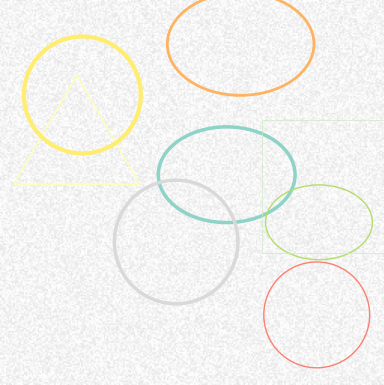[{"shape": "oval", "thickness": 2.5, "radius": 0.89, "center": [0.589, 0.546]}, {"shape": "triangle", "thickness": 1, "radius": 0.94, "center": [0.199, 0.616]}, {"shape": "circle", "thickness": 1, "radius": 0.69, "center": [0.823, 0.182]}, {"shape": "oval", "thickness": 2, "radius": 0.95, "center": [0.625, 0.886]}, {"shape": "oval", "thickness": 1, "radius": 0.69, "center": [0.828, 0.423]}, {"shape": "circle", "thickness": 2.5, "radius": 0.8, "center": [0.458, 0.372]}, {"shape": "square", "thickness": 0.5, "radius": 0.87, "center": [0.855, 0.516]}, {"shape": "circle", "thickness": 3, "radius": 0.76, "center": [0.214, 0.753]}]